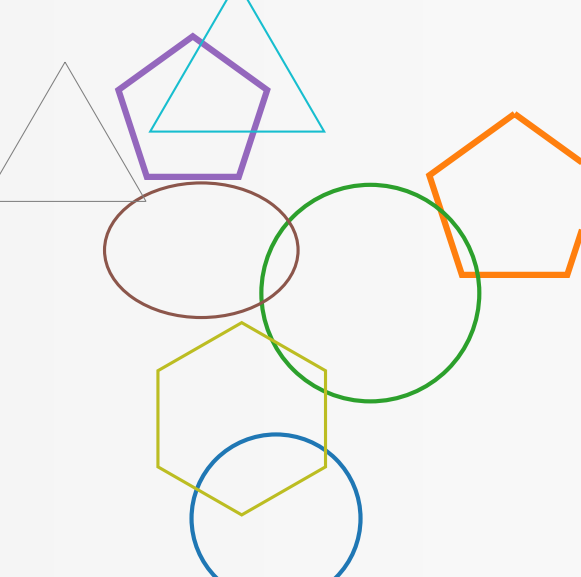[{"shape": "circle", "thickness": 2, "radius": 0.73, "center": [0.475, 0.101]}, {"shape": "pentagon", "thickness": 3, "radius": 0.77, "center": [0.885, 0.648]}, {"shape": "circle", "thickness": 2, "radius": 0.94, "center": [0.637, 0.492]}, {"shape": "pentagon", "thickness": 3, "radius": 0.67, "center": [0.332, 0.802]}, {"shape": "oval", "thickness": 1.5, "radius": 0.83, "center": [0.346, 0.566]}, {"shape": "triangle", "thickness": 0.5, "radius": 0.8, "center": [0.112, 0.731]}, {"shape": "hexagon", "thickness": 1.5, "radius": 0.83, "center": [0.416, 0.274]}, {"shape": "triangle", "thickness": 1, "radius": 0.86, "center": [0.408, 0.858]}]